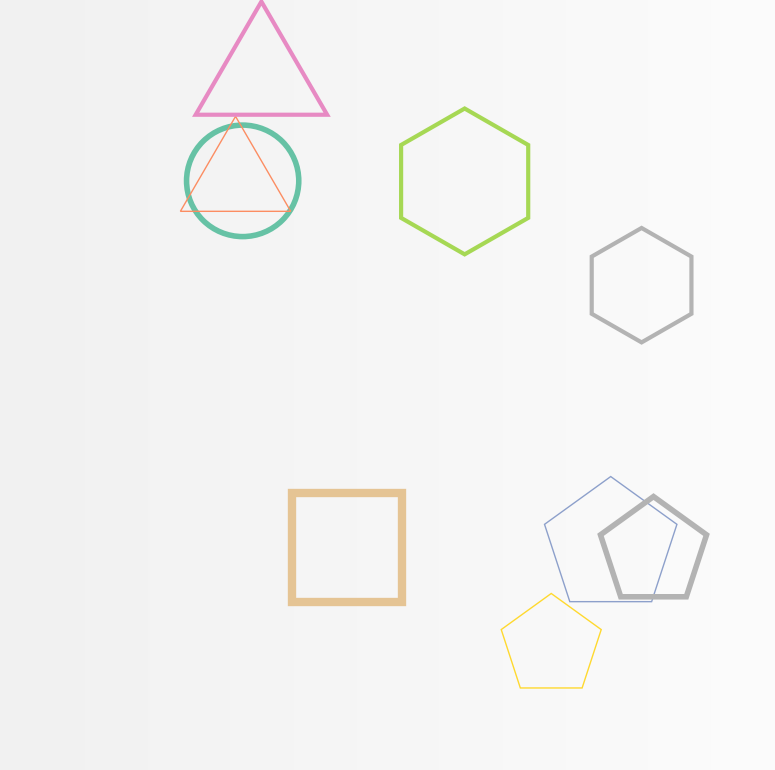[{"shape": "circle", "thickness": 2, "radius": 0.36, "center": [0.313, 0.765]}, {"shape": "triangle", "thickness": 0.5, "radius": 0.41, "center": [0.304, 0.767]}, {"shape": "pentagon", "thickness": 0.5, "radius": 0.45, "center": [0.788, 0.291]}, {"shape": "triangle", "thickness": 1.5, "radius": 0.49, "center": [0.337, 0.9]}, {"shape": "hexagon", "thickness": 1.5, "radius": 0.47, "center": [0.6, 0.764]}, {"shape": "pentagon", "thickness": 0.5, "radius": 0.34, "center": [0.711, 0.161]}, {"shape": "square", "thickness": 3, "radius": 0.36, "center": [0.448, 0.289]}, {"shape": "pentagon", "thickness": 2, "radius": 0.36, "center": [0.843, 0.283]}, {"shape": "hexagon", "thickness": 1.5, "radius": 0.37, "center": [0.828, 0.63]}]